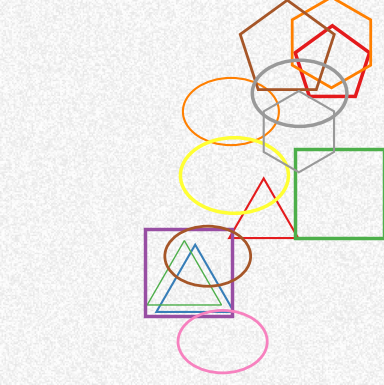[{"shape": "triangle", "thickness": 1.5, "radius": 0.52, "center": [0.685, 0.433]}, {"shape": "pentagon", "thickness": 2.5, "radius": 0.51, "center": [0.863, 0.832]}, {"shape": "triangle", "thickness": 1.5, "radius": 0.58, "center": [0.507, 0.248]}, {"shape": "triangle", "thickness": 1, "radius": 0.56, "center": [0.479, 0.264]}, {"shape": "square", "thickness": 2.5, "radius": 0.58, "center": [0.882, 0.498]}, {"shape": "square", "thickness": 2.5, "radius": 0.56, "center": [0.49, 0.293]}, {"shape": "oval", "thickness": 1.5, "radius": 0.62, "center": [0.6, 0.71]}, {"shape": "hexagon", "thickness": 2, "radius": 0.59, "center": [0.861, 0.89]}, {"shape": "oval", "thickness": 2.5, "radius": 0.7, "center": [0.609, 0.544]}, {"shape": "pentagon", "thickness": 2, "radius": 0.64, "center": [0.746, 0.871]}, {"shape": "oval", "thickness": 2, "radius": 0.56, "center": [0.54, 0.334]}, {"shape": "oval", "thickness": 2, "radius": 0.58, "center": [0.578, 0.113]}, {"shape": "hexagon", "thickness": 1.5, "radius": 0.53, "center": [0.776, 0.658]}, {"shape": "oval", "thickness": 2.5, "radius": 0.61, "center": [0.778, 0.758]}]